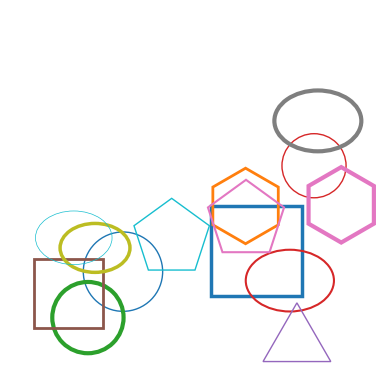[{"shape": "square", "thickness": 2.5, "radius": 0.59, "center": [0.666, 0.348]}, {"shape": "circle", "thickness": 1, "radius": 0.52, "center": [0.319, 0.294]}, {"shape": "hexagon", "thickness": 2, "radius": 0.49, "center": [0.638, 0.465]}, {"shape": "circle", "thickness": 3, "radius": 0.46, "center": [0.228, 0.175]}, {"shape": "oval", "thickness": 1.5, "radius": 0.57, "center": [0.753, 0.271]}, {"shape": "circle", "thickness": 1, "radius": 0.42, "center": [0.816, 0.57]}, {"shape": "triangle", "thickness": 1, "radius": 0.51, "center": [0.771, 0.112]}, {"shape": "square", "thickness": 2, "radius": 0.45, "center": [0.179, 0.237]}, {"shape": "pentagon", "thickness": 1.5, "radius": 0.52, "center": [0.639, 0.429]}, {"shape": "hexagon", "thickness": 3, "radius": 0.49, "center": [0.886, 0.468]}, {"shape": "oval", "thickness": 3, "radius": 0.56, "center": [0.826, 0.686]}, {"shape": "oval", "thickness": 2.5, "radius": 0.45, "center": [0.247, 0.356]}, {"shape": "oval", "thickness": 0.5, "radius": 0.5, "center": [0.192, 0.382]}, {"shape": "pentagon", "thickness": 1, "radius": 0.51, "center": [0.446, 0.382]}]